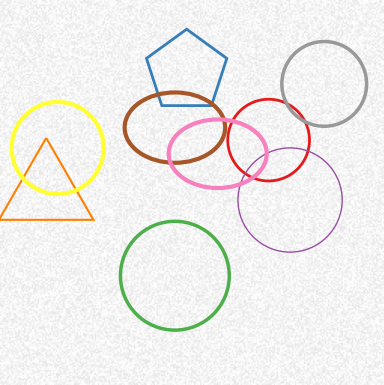[{"shape": "circle", "thickness": 2, "radius": 0.53, "center": [0.698, 0.636]}, {"shape": "pentagon", "thickness": 2, "radius": 0.55, "center": [0.485, 0.814]}, {"shape": "circle", "thickness": 2.5, "radius": 0.71, "center": [0.454, 0.284]}, {"shape": "circle", "thickness": 1, "radius": 0.68, "center": [0.753, 0.48]}, {"shape": "triangle", "thickness": 1.5, "radius": 0.71, "center": [0.12, 0.5]}, {"shape": "circle", "thickness": 3, "radius": 0.6, "center": [0.15, 0.616]}, {"shape": "oval", "thickness": 3, "radius": 0.65, "center": [0.454, 0.668]}, {"shape": "oval", "thickness": 3, "radius": 0.64, "center": [0.566, 0.601]}, {"shape": "circle", "thickness": 2.5, "radius": 0.55, "center": [0.842, 0.782]}]